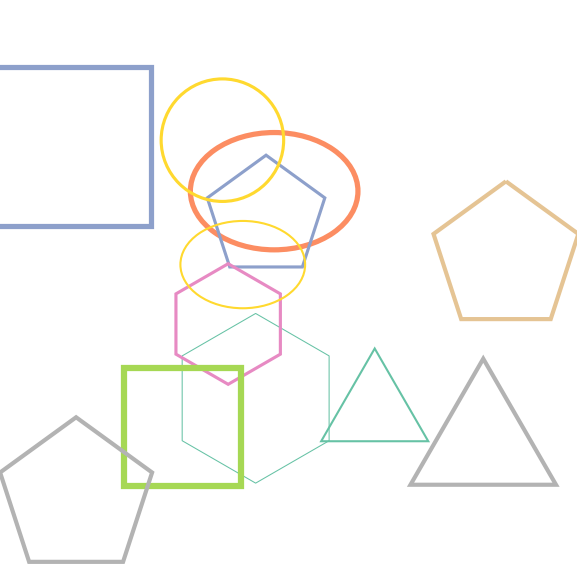[{"shape": "hexagon", "thickness": 0.5, "radius": 0.73, "center": [0.443, 0.309]}, {"shape": "triangle", "thickness": 1, "radius": 0.54, "center": [0.649, 0.289]}, {"shape": "oval", "thickness": 2.5, "radius": 0.73, "center": [0.475, 0.668]}, {"shape": "square", "thickness": 2.5, "radius": 0.69, "center": [0.124, 0.745]}, {"shape": "pentagon", "thickness": 1.5, "radius": 0.53, "center": [0.461, 0.623]}, {"shape": "hexagon", "thickness": 1.5, "radius": 0.52, "center": [0.395, 0.438]}, {"shape": "square", "thickness": 3, "radius": 0.51, "center": [0.316, 0.26]}, {"shape": "circle", "thickness": 1.5, "radius": 0.53, "center": [0.385, 0.756]}, {"shape": "oval", "thickness": 1, "radius": 0.54, "center": [0.42, 0.541]}, {"shape": "pentagon", "thickness": 2, "radius": 0.66, "center": [0.876, 0.553]}, {"shape": "triangle", "thickness": 2, "radius": 0.73, "center": [0.837, 0.232]}, {"shape": "pentagon", "thickness": 2, "radius": 0.69, "center": [0.132, 0.138]}]